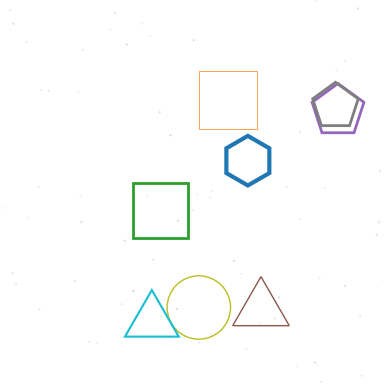[{"shape": "hexagon", "thickness": 3, "radius": 0.32, "center": [0.644, 0.583]}, {"shape": "square", "thickness": 0.5, "radius": 0.38, "center": [0.592, 0.741]}, {"shape": "square", "thickness": 2, "radius": 0.36, "center": [0.417, 0.454]}, {"shape": "pentagon", "thickness": 2, "radius": 0.35, "center": [0.878, 0.712]}, {"shape": "triangle", "thickness": 1, "radius": 0.42, "center": [0.678, 0.197]}, {"shape": "pentagon", "thickness": 2, "radius": 0.31, "center": [0.871, 0.724]}, {"shape": "circle", "thickness": 1, "radius": 0.41, "center": [0.516, 0.201]}, {"shape": "triangle", "thickness": 1.5, "radius": 0.4, "center": [0.394, 0.166]}]